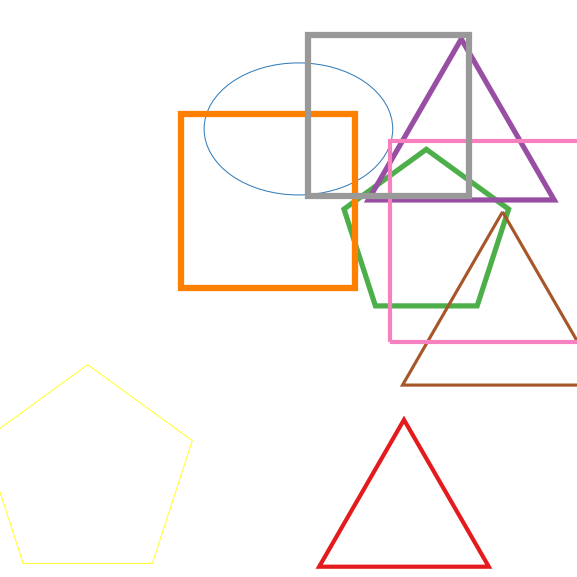[{"shape": "triangle", "thickness": 2, "radius": 0.85, "center": [0.7, 0.103]}, {"shape": "oval", "thickness": 0.5, "radius": 0.82, "center": [0.517, 0.776]}, {"shape": "pentagon", "thickness": 2.5, "radius": 0.75, "center": [0.738, 0.591]}, {"shape": "triangle", "thickness": 2.5, "radius": 0.93, "center": [0.799, 0.746]}, {"shape": "square", "thickness": 3, "radius": 0.75, "center": [0.464, 0.651]}, {"shape": "pentagon", "thickness": 0.5, "radius": 0.95, "center": [0.152, 0.177]}, {"shape": "triangle", "thickness": 1.5, "radius": 1.0, "center": [0.87, 0.432]}, {"shape": "square", "thickness": 2, "radius": 0.87, "center": [0.849, 0.581]}, {"shape": "square", "thickness": 3, "radius": 0.7, "center": [0.672, 0.799]}]